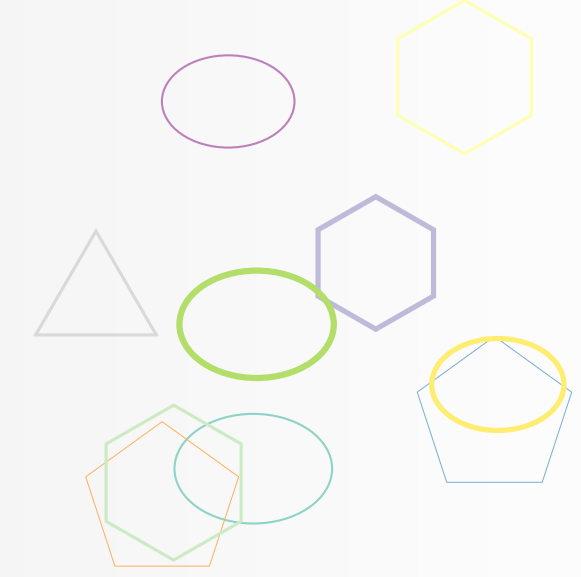[{"shape": "oval", "thickness": 1, "radius": 0.68, "center": [0.436, 0.188]}, {"shape": "hexagon", "thickness": 1.5, "radius": 0.66, "center": [0.799, 0.866]}, {"shape": "hexagon", "thickness": 2.5, "radius": 0.57, "center": [0.647, 0.544]}, {"shape": "pentagon", "thickness": 0.5, "radius": 0.7, "center": [0.851, 0.277]}, {"shape": "pentagon", "thickness": 0.5, "radius": 0.69, "center": [0.279, 0.131]}, {"shape": "oval", "thickness": 3, "radius": 0.66, "center": [0.441, 0.438]}, {"shape": "triangle", "thickness": 1.5, "radius": 0.6, "center": [0.165, 0.479]}, {"shape": "oval", "thickness": 1, "radius": 0.57, "center": [0.393, 0.823]}, {"shape": "hexagon", "thickness": 1.5, "radius": 0.67, "center": [0.299, 0.163]}, {"shape": "oval", "thickness": 2.5, "radius": 0.57, "center": [0.857, 0.333]}]